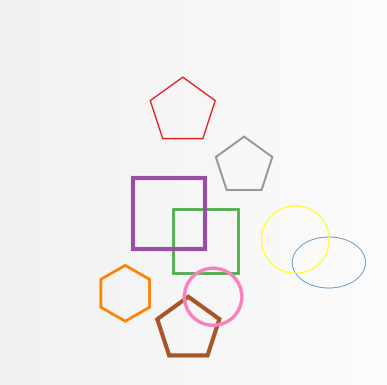[{"shape": "pentagon", "thickness": 1, "radius": 0.44, "center": [0.472, 0.711]}, {"shape": "oval", "thickness": 0.5, "radius": 0.47, "center": [0.849, 0.318]}, {"shape": "square", "thickness": 2, "radius": 0.42, "center": [0.53, 0.374]}, {"shape": "square", "thickness": 3, "radius": 0.46, "center": [0.437, 0.445]}, {"shape": "hexagon", "thickness": 2, "radius": 0.36, "center": [0.323, 0.238]}, {"shape": "circle", "thickness": 1, "radius": 0.44, "center": [0.762, 0.378]}, {"shape": "pentagon", "thickness": 3, "radius": 0.42, "center": [0.486, 0.145]}, {"shape": "circle", "thickness": 2.5, "radius": 0.37, "center": [0.55, 0.229]}, {"shape": "pentagon", "thickness": 1.5, "radius": 0.38, "center": [0.63, 0.568]}]